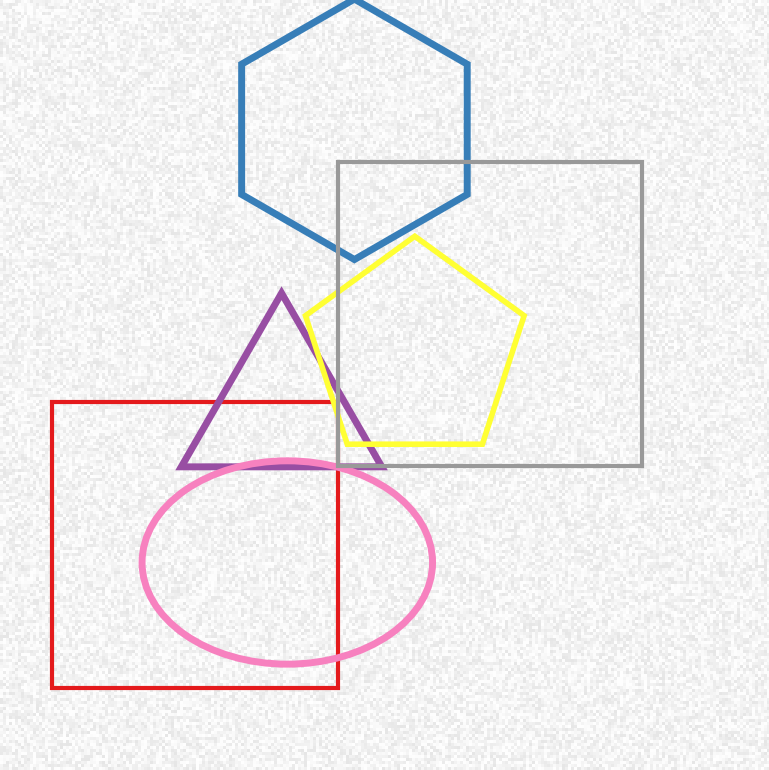[{"shape": "square", "thickness": 1.5, "radius": 0.93, "center": [0.253, 0.292]}, {"shape": "hexagon", "thickness": 2.5, "radius": 0.85, "center": [0.46, 0.832]}, {"shape": "triangle", "thickness": 2.5, "radius": 0.75, "center": [0.366, 0.469]}, {"shape": "pentagon", "thickness": 2, "radius": 0.75, "center": [0.539, 0.544]}, {"shape": "oval", "thickness": 2.5, "radius": 0.94, "center": [0.373, 0.269]}, {"shape": "square", "thickness": 1.5, "radius": 0.99, "center": [0.636, 0.592]}]